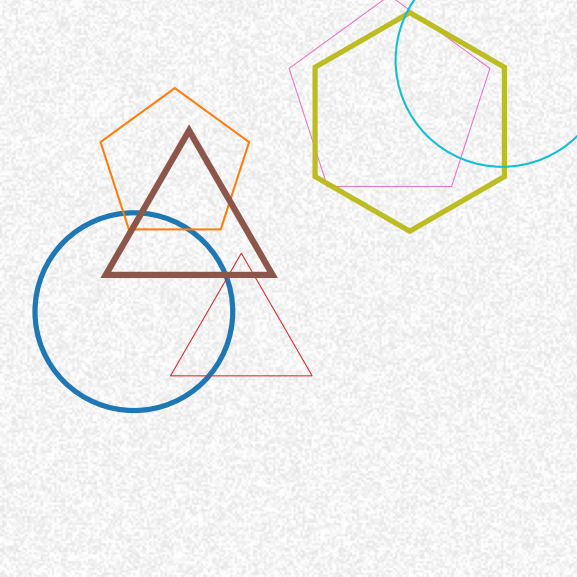[{"shape": "circle", "thickness": 2.5, "radius": 0.86, "center": [0.232, 0.459]}, {"shape": "pentagon", "thickness": 1, "radius": 0.68, "center": [0.303, 0.711]}, {"shape": "triangle", "thickness": 0.5, "radius": 0.71, "center": [0.418, 0.419]}, {"shape": "triangle", "thickness": 3, "radius": 0.83, "center": [0.327, 0.606]}, {"shape": "pentagon", "thickness": 0.5, "radius": 0.91, "center": [0.674, 0.824]}, {"shape": "hexagon", "thickness": 2.5, "radius": 0.95, "center": [0.71, 0.788]}, {"shape": "circle", "thickness": 1, "radius": 0.92, "center": [0.87, 0.895]}]